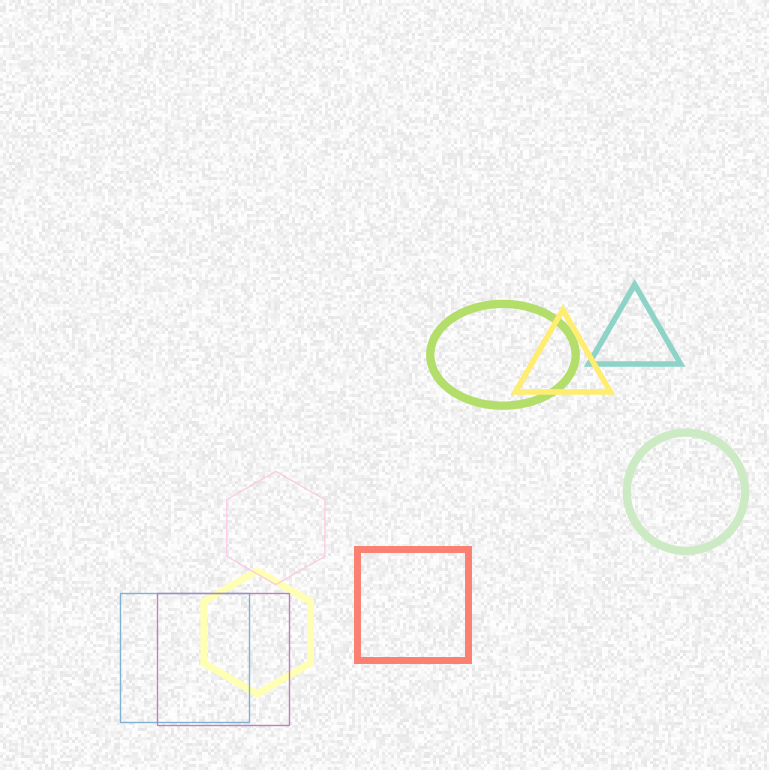[{"shape": "triangle", "thickness": 2, "radius": 0.34, "center": [0.824, 0.562]}, {"shape": "hexagon", "thickness": 2.5, "radius": 0.4, "center": [0.334, 0.179]}, {"shape": "square", "thickness": 2.5, "radius": 0.36, "center": [0.536, 0.215]}, {"shape": "square", "thickness": 0.5, "radius": 0.42, "center": [0.239, 0.146]}, {"shape": "oval", "thickness": 3, "radius": 0.47, "center": [0.653, 0.539]}, {"shape": "hexagon", "thickness": 0.5, "radius": 0.37, "center": [0.358, 0.314]}, {"shape": "square", "thickness": 0.5, "radius": 0.43, "center": [0.29, 0.144]}, {"shape": "circle", "thickness": 3, "radius": 0.38, "center": [0.891, 0.361]}, {"shape": "triangle", "thickness": 2, "radius": 0.36, "center": [0.731, 0.527]}]